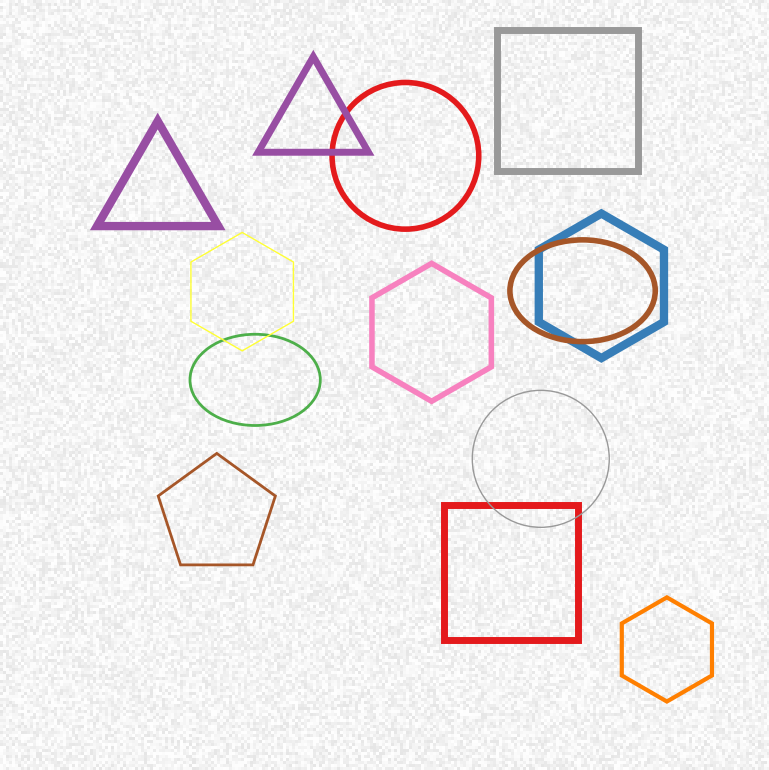[{"shape": "circle", "thickness": 2, "radius": 0.48, "center": [0.526, 0.798]}, {"shape": "square", "thickness": 2.5, "radius": 0.44, "center": [0.664, 0.257]}, {"shape": "hexagon", "thickness": 3, "radius": 0.47, "center": [0.781, 0.629]}, {"shape": "oval", "thickness": 1, "radius": 0.42, "center": [0.331, 0.507]}, {"shape": "triangle", "thickness": 3, "radius": 0.45, "center": [0.205, 0.752]}, {"shape": "triangle", "thickness": 2.5, "radius": 0.41, "center": [0.407, 0.844]}, {"shape": "hexagon", "thickness": 1.5, "radius": 0.34, "center": [0.866, 0.157]}, {"shape": "hexagon", "thickness": 0.5, "radius": 0.38, "center": [0.315, 0.621]}, {"shape": "pentagon", "thickness": 1, "radius": 0.4, "center": [0.282, 0.331]}, {"shape": "oval", "thickness": 2, "radius": 0.47, "center": [0.757, 0.622]}, {"shape": "hexagon", "thickness": 2, "radius": 0.45, "center": [0.561, 0.568]}, {"shape": "square", "thickness": 2.5, "radius": 0.46, "center": [0.736, 0.87]}, {"shape": "circle", "thickness": 0.5, "radius": 0.44, "center": [0.702, 0.404]}]